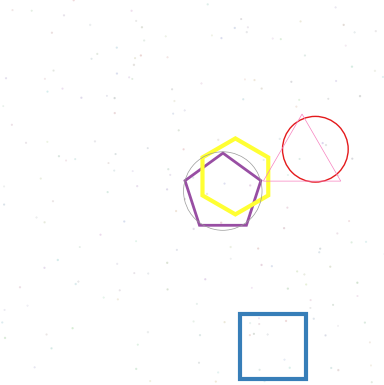[{"shape": "circle", "thickness": 1, "radius": 0.43, "center": [0.819, 0.612]}, {"shape": "square", "thickness": 3, "radius": 0.42, "center": [0.709, 0.101]}, {"shape": "pentagon", "thickness": 2, "radius": 0.52, "center": [0.579, 0.499]}, {"shape": "hexagon", "thickness": 3, "radius": 0.49, "center": [0.611, 0.542]}, {"shape": "triangle", "thickness": 0.5, "radius": 0.58, "center": [0.785, 0.588]}, {"shape": "circle", "thickness": 0.5, "radius": 0.51, "center": [0.579, 0.504]}]